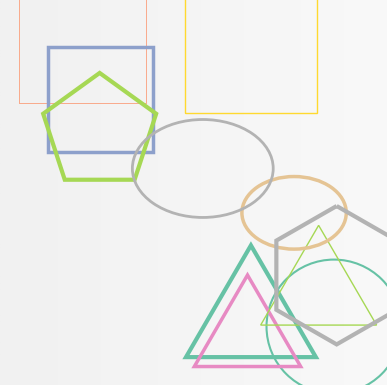[{"shape": "circle", "thickness": 1.5, "radius": 0.87, "center": [0.862, 0.152]}, {"shape": "triangle", "thickness": 3, "radius": 0.97, "center": [0.648, 0.169]}, {"shape": "square", "thickness": 0.5, "radius": 0.82, "center": [0.213, 0.898]}, {"shape": "square", "thickness": 2.5, "radius": 0.68, "center": [0.26, 0.742]}, {"shape": "triangle", "thickness": 2.5, "radius": 0.79, "center": [0.639, 0.127]}, {"shape": "pentagon", "thickness": 3, "radius": 0.77, "center": [0.257, 0.657]}, {"shape": "triangle", "thickness": 1, "radius": 0.86, "center": [0.822, 0.242]}, {"shape": "square", "thickness": 1, "radius": 0.86, "center": [0.647, 0.878]}, {"shape": "oval", "thickness": 2.5, "radius": 0.67, "center": [0.759, 0.447]}, {"shape": "hexagon", "thickness": 3, "radius": 0.9, "center": [0.869, 0.285]}, {"shape": "oval", "thickness": 2, "radius": 0.91, "center": [0.523, 0.562]}]